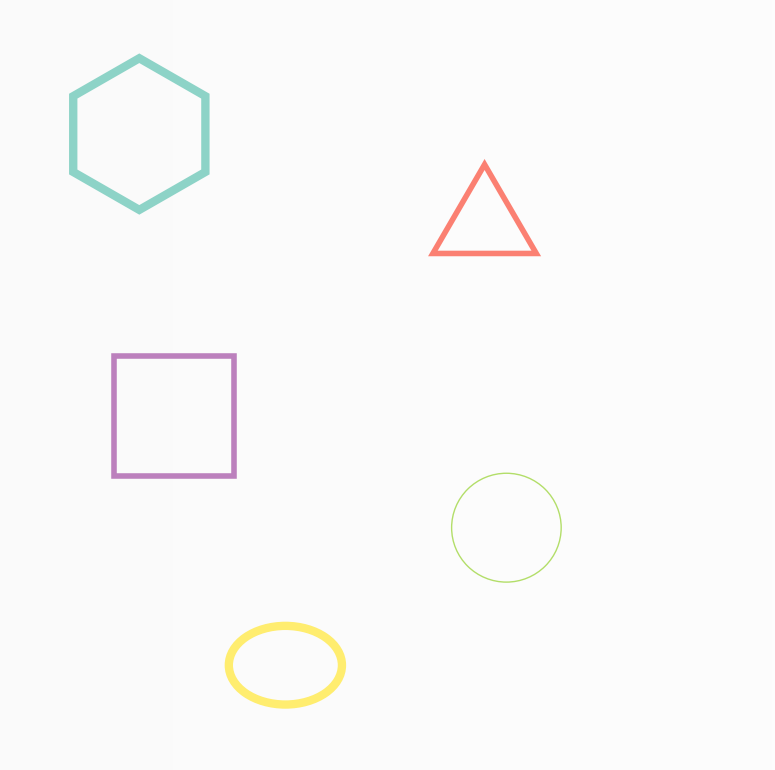[{"shape": "hexagon", "thickness": 3, "radius": 0.49, "center": [0.18, 0.826]}, {"shape": "triangle", "thickness": 2, "radius": 0.39, "center": [0.625, 0.709]}, {"shape": "circle", "thickness": 0.5, "radius": 0.35, "center": [0.653, 0.315]}, {"shape": "square", "thickness": 2, "radius": 0.39, "center": [0.225, 0.46]}, {"shape": "oval", "thickness": 3, "radius": 0.36, "center": [0.368, 0.136]}]